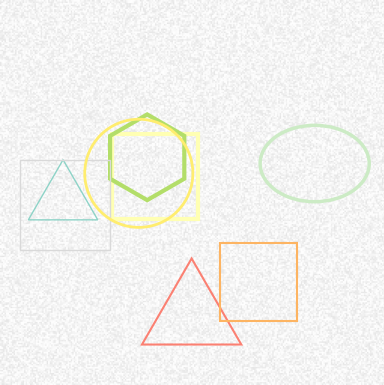[{"shape": "triangle", "thickness": 1, "radius": 0.52, "center": [0.164, 0.481]}, {"shape": "square", "thickness": 3, "radius": 0.56, "center": [0.403, 0.542]}, {"shape": "triangle", "thickness": 1.5, "radius": 0.74, "center": [0.498, 0.18]}, {"shape": "square", "thickness": 1.5, "radius": 0.5, "center": [0.671, 0.268]}, {"shape": "hexagon", "thickness": 3, "radius": 0.56, "center": [0.382, 0.591]}, {"shape": "square", "thickness": 1, "radius": 0.59, "center": [0.169, 0.468]}, {"shape": "oval", "thickness": 2.5, "radius": 0.71, "center": [0.817, 0.575]}, {"shape": "circle", "thickness": 2, "radius": 0.7, "center": [0.361, 0.55]}]